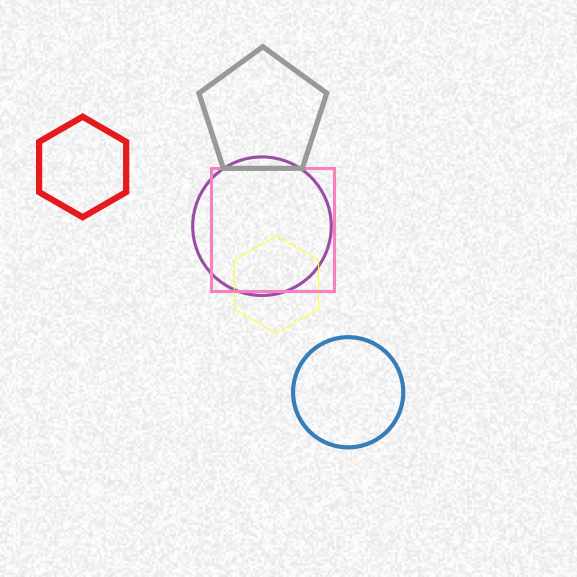[{"shape": "hexagon", "thickness": 3, "radius": 0.44, "center": [0.143, 0.71]}, {"shape": "circle", "thickness": 2, "radius": 0.48, "center": [0.603, 0.32]}, {"shape": "circle", "thickness": 1.5, "radius": 0.6, "center": [0.454, 0.607]}, {"shape": "hexagon", "thickness": 0.5, "radius": 0.42, "center": [0.479, 0.506]}, {"shape": "square", "thickness": 1.5, "radius": 0.53, "center": [0.472, 0.602]}, {"shape": "pentagon", "thickness": 2.5, "radius": 0.58, "center": [0.455, 0.802]}]